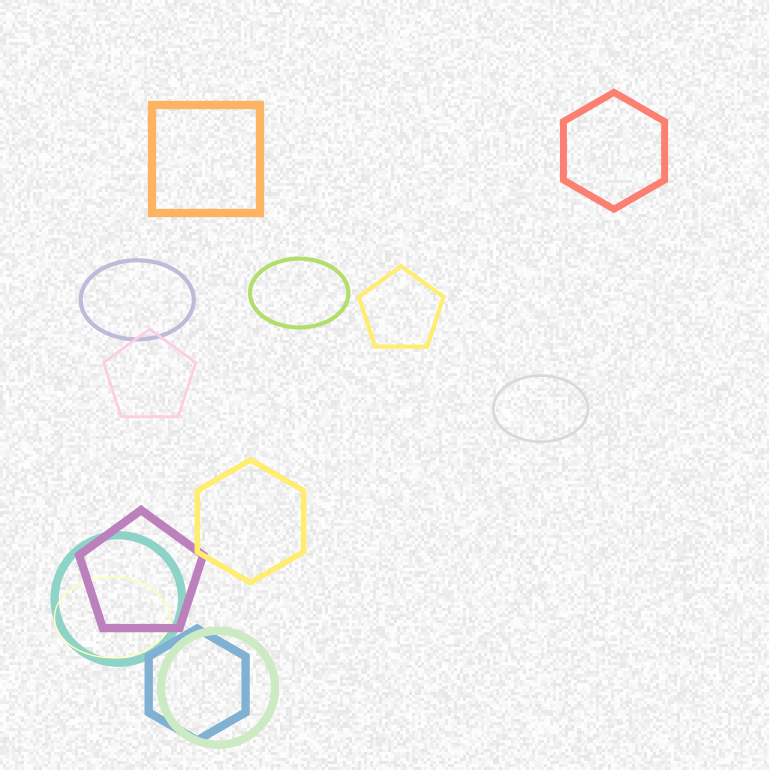[{"shape": "circle", "thickness": 3, "radius": 0.41, "center": [0.154, 0.222]}, {"shape": "oval", "thickness": 0.5, "radius": 0.37, "center": [0.145, 0.198]}, {"shape": "oval", "thickness": 1.5, "radius": 0.37, "center": [0.178, 0.611]}, {"shape": "hexagon", "thickness": 2.5, "radius": 0.38, "center": [0.797, 0.804]}, {"shape": "hexagon", "thickness": 3, "radius": 0.36, "center": [0.256, 0.111]}, {"shape": "square", "thickness": 3, "radius": 0.35, "center": [0.268, 0.794]}, {"shape": "oval", "thickness": 1.5, "radius": 0.32, "center": [0.389, 0.619]}, {"shape": "pentagon", "thickness": 1, "radius": 0.31, "center": [0.194, 0.51]}, {"shape": "oval", "thickness": 1, "radius": 0.31, "center": [0.702, 0.469]}, {"shape": "pentagon", "thickness": 3, "radius": 0.42, "center": [0.183, 0.253]}, {"shape": "circle", "thickness": 3, "radius": 0.37, "center": [0.283, 0.107]}, {"shape": "pentagon", "thickness": 1.5, "radius": 0.29, "center": [0.521, 0.597]}, {"shape": "hexagon", "thickness": 2, "radius": 0.4, "center": [0.325, 0.323]}]